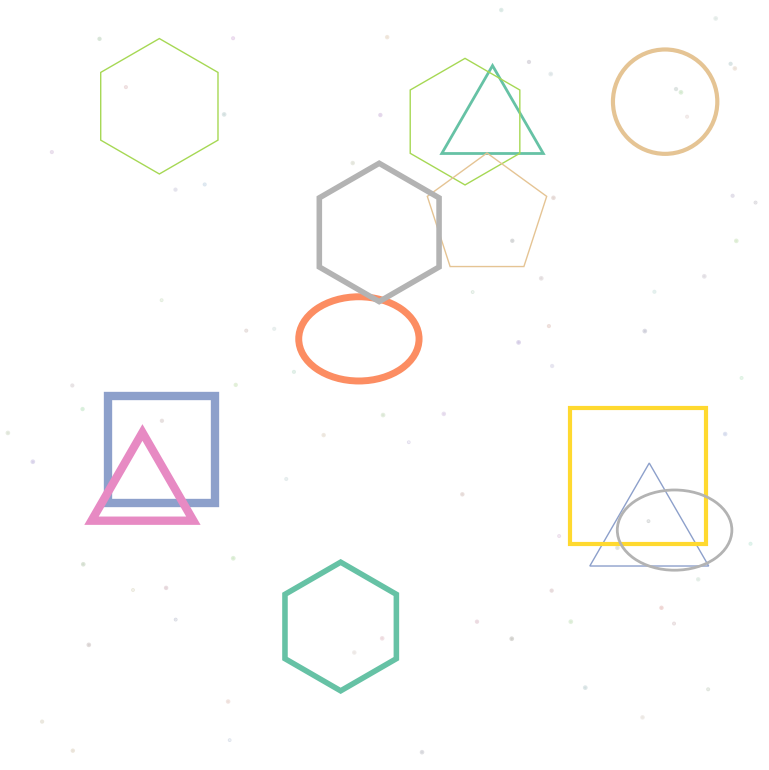[{"shape": "triangle", "thickness": 1, "radius": 0.38, "center": [0.64, 0.839]}, {"shape": "hexagon", "thickness": 2, "radius": 0.42, "center": [0.442, 0.186]}, {"shape": "oval", "thickness": 2.5, "radius": 0.39, "center": [0.466, 0.56]}, {"shape": "triangle", "thickness": 0.5, "radius": 0.45, "center": [0.843, 0.309]}, {"shape": "square", "thickness": 3, "radius": 0.35, "center": [0.21, 0.416]}, {"shape": "triangle", "thickness": 3, "radius": 0.38, "center": [0.185, 0.362]}, {"shape": "hexagon", "thickness": 0.5, "radius": 0.44, "center": [0.207, 0.862]}, {"shape": "hexagon", "thickness": 0.5, "radius": 0.41, "center": [0.604, 0.842]}, {"shape": "square", "thickness": 1.5, "radius": 0.44, "center": [0.829, 0.382]}, {"shape": "pentagon", "thickness": 0.5, "radius": 0.41, "center": [0.632, 0.72]}, {"shape": "circle", "thickness": 1.5, "radius": 0.34, "center": [0.864, 0.868]}, {"shape": "hexagon", "thickness": 2, "radius": 0.45, "center": [0.492, 0.698]}, {"shape": "oval", "thickness": 1, "radius": 0.37, "center": [0.876, 0.312]}]